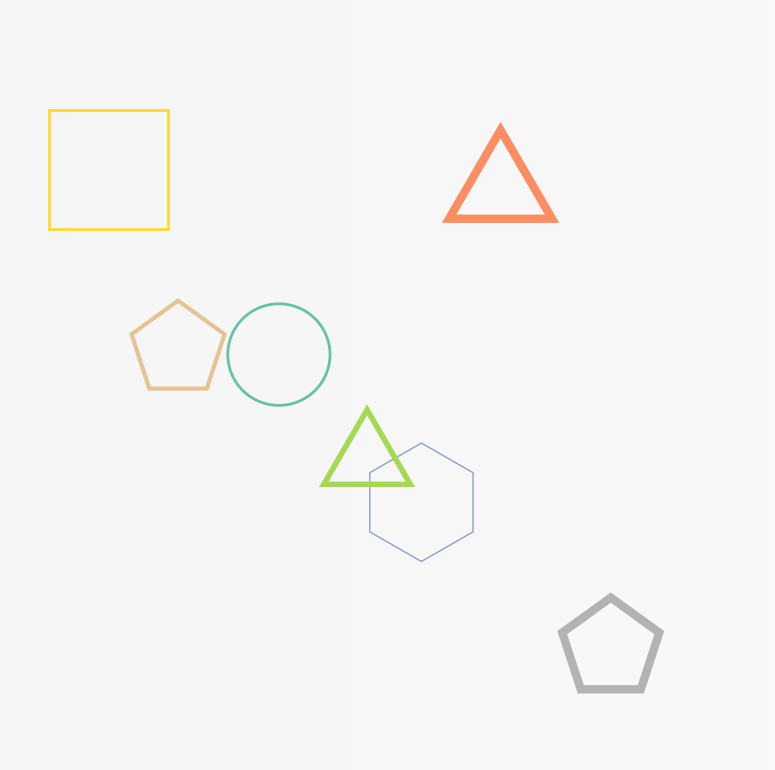[{"shape": "circle", "thickness": 1, "radius": 0.33, "center": [0.36, 0.539]}, {"shape": "triangle", "thickness": 3, "radius": 0.38, "center": [0.646, 0.754]}, {"shape": "hexagon", "thickness": 0.5, "radius": 0.38, "center": [0.544, 0.348]}, {"shape": "triangle", "thickness": 2, "radius": 0.32, "center": [0.474, 0.403]}, {"shape": "square", "thickness": 1, "radius": 0.38, "center": [0.14, 0.78]}, {"shape": "pentagon", "thickness": 1.5, "radius": 0.32, "center": [0.23, 0.546]}, {"shape": "pentagon", "thickness": 3, "radius": 0.33, "center": [0.788, 0.158]}]